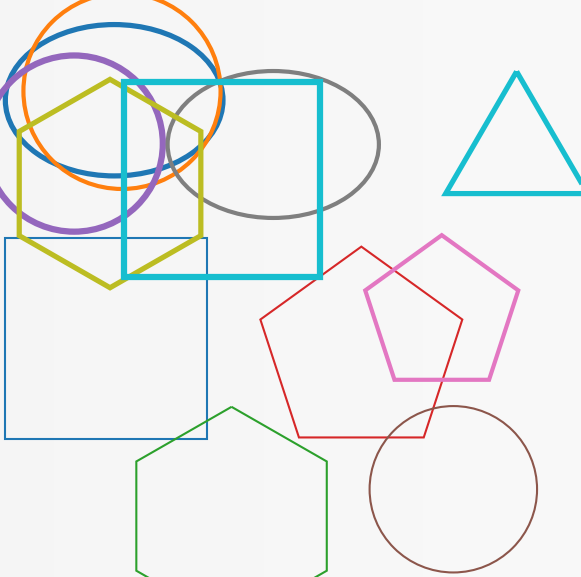[{"shape": "oval", "thickness": 2.5, "radius": 0.94, "center": [0.196, 0.826]}, {"shape": "square", "thickness": 1, "radius": 0.87, "center": [0.182, 0.413]}, {"shape": "circle", "thickness": 2, "radius": 0.85, "center": [0.21, 0.841]}, {"shape": "hexagon", "thickness": 1, "radius": 0.95, "center": [0.398, 0.105]}, {"shape": "pentagon", "thickness": 1, "radius": 0.91, "center": [0.622, 0.389]}, {"shape": "circle", "thickness": 3, "radius": 0.76, "center": [0.128, 0.751]}, {"shape": "circle", "thickness": 1, "radius": 0.72, "center": [0.78, 0.152]}, {"shape": "pentagon", "thickness": 2, "radius": 0.69, "center": [0.76, 0.453]}, {"shape": "oval", "thickness": 2, "radius": 0.91, "center": [0.47, 0.749]}, {"shape": "hexagon", "thickness": 2.5, "radius": 0.9, "center": [0.189, 0.681]}, {"shape": "square", "thickness": 3, "radius": 0.85, "center": [0.382, 0.688]}, {"shape": "triangle", "thickness": 2.5, "radius": 0.7, "center": [0.889, 0.734]}]